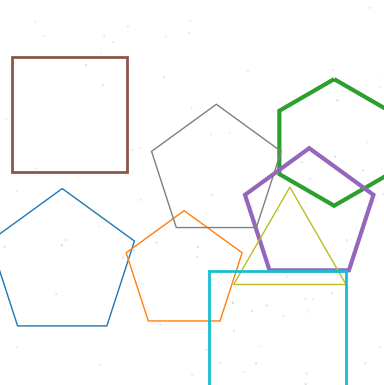[{"shape": "pentagon", "thickness": 1, "radius": 0.99, "center": [0.162, 0.313]}, {"shape": "pentagon", "thickness": 1, "radius": 0.79, "center": [0.478, 0.294]}, {"shape": "hexagon", "thickness": 3, "radius": 0.82, "center": [0.868, 0.63]}, {"shape": "pentagon", "thickness": 3, "radius": 0.88, "center": [0.803, 0.44]}, {"shape": "square", "thickness": 2, "radius": 0.75, "center": [0.181, 0.703]}, {"shape": "pentagon", "thickness": 1, "radius": 0.88, "center": [0.562, 0.552]}, {"shape": "triangle", "thickness": 1, "radius": 0.84, "center": [0.753, 0.345]}, {"shape": "square", "thickness": 2, "radius": 0.89, "center": [0.721, 0.12]}]